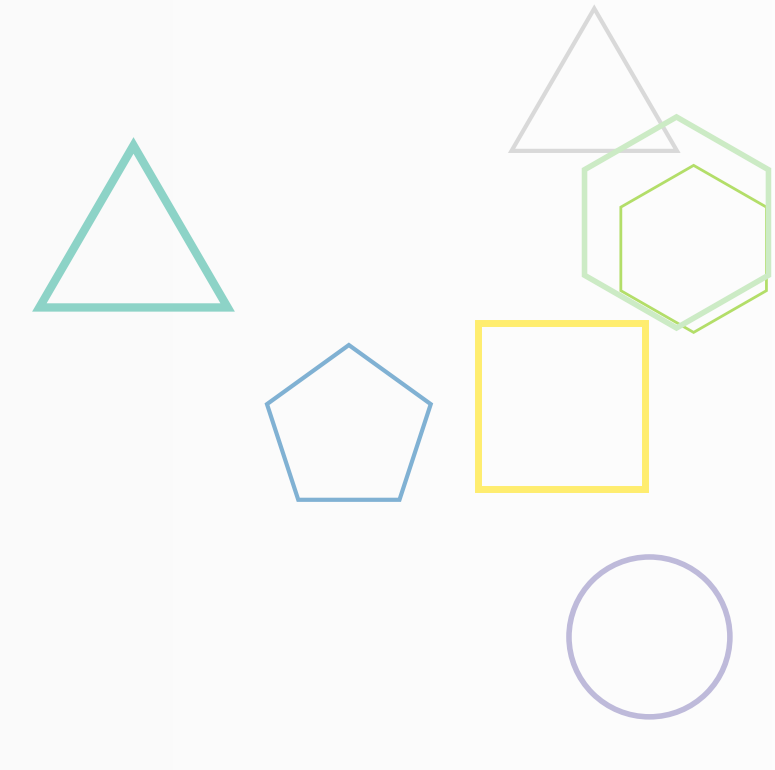[{"shape": "triangle", "thickness": 3, "radius": 0.7, "center": [0.172, 0.671]}, {"shape": "circle", "thickness": 2, "radius": 0.52, "center": [0.838, 0.173]}, {"shape": "pentagon", "thickness": 1.5, "radius": 0.56, "center": [0.45, 0.441]}, {"shape": "hexagon", "thickness": 1, "radius": 0.54, "center": [0.895, 0.677]}, {"shape": "triangle", "thickness": 1.5, "radius": 0.62, "center": [0.767, 0.866]}, {"shape": "hexagon", "thickness": 2, "radius": 0.69, "center": [0.873, 0.711]}, {"shape": "square", "thickness": 2.5, "radius": 0.54, "center": [0.725, 0.473]}]